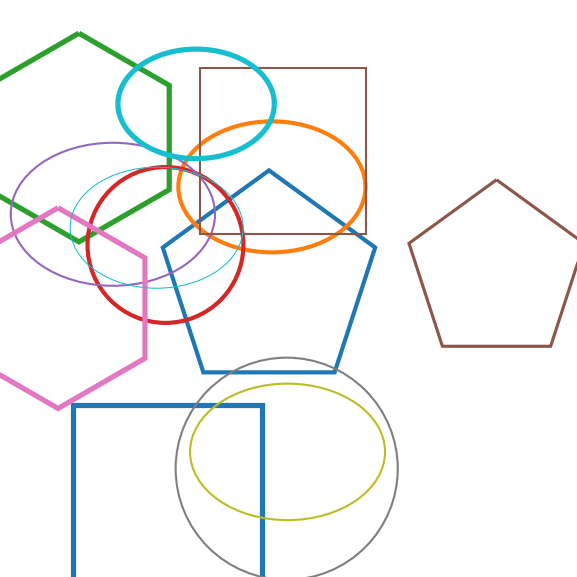[{"shape": "square", "thickness": 2.5, "radius": 0.82, "center": [0.29, 0.134]}, {"shape": "pentagon", "thickness": 2, "radius": 0.97, "center": [0.466, 0.511]}, {"shape": "oval", "thickness": 2, "radius": 0.81, "center": [0.471, 0.676]}, {"shape": "hexagon", "thickness": 2.5, "radius": 0.9, "center": [0.137, 0.761]}, {"shape": "circle", "thickness": 2, "radius": 0.67, "center": [0.286, 0.575]}, {"shape": "oval", "thickness": 1, "radius": 0.88, "center": [0.195, 0.628]}, {"shape": "square", "thickness": 1, "radius": 0.72, "center": [0.49, 0.737]}, {"shape": "pentagon", "thickness": 1.5, "radius": 0.8, "center": [0.86, 0.528]}, {"shape": "hexagon", "thickness": 2.5, "radius": 0.87, "center": [0.101, 0.466]}, {"shape": "circle", "thickness": 1, "radius": 0.96, "center": [0.496, 0.188]}, {"shape": "oval", "thickness": 1, "radius": 0.84, "center": [0.498, 0.217]}, {"shape": "oval", "thickness": 2.5, "radius": 0.68, "center": [0.34, 0.819]}, {"shape": "oval", "thickness": 0.5, "radius": 0.75, "center": [0.271, 0.605]}]